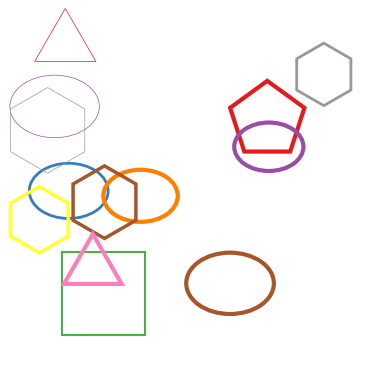[{"shape": "triangle", "thickness": 0.5, "radius": 0.46, "center": [0.17, 0.886]}, {"shape": "pentagon", "thickness": 3, "radius": 0.51, "center": [0.694, 0.688]}, {"shape": "oval", "thickness": 2, "radius": 0.51, "center": [0.178, 0.504]}, {"shape": "square", "thickness": 1.5, "radius": 0.54, "center": [0.269, 0.237]}, {"shape": "oval", "thickness": 3, "radius": 0.45, "center": [0.698, 0.619]}, {"shape": "oval", "thickness": 0.5, "radius": 0.58, "center": [0.142, 0.724]}, {"shape": "oval", "thickness": 3, "radius": 0.48, "center": [0.365, 0.491]}, {"shape": "hexagon", "thickness": 2.5, "radius": 0.43, "center": [0.102, 0.429]}, {"shape": "oval", "thickness": 3, "radius": 0.57, "center": [0.598, 0.264]}, {"shape": "hexagon", "thickness": 2.5, "radius": 0.47, "center": [0.271, 0.475]}, {"shape": "triangle", "thickness": 3, "radius": 0.43, "center": [0.241, 0.306]}, {"shape": "hexagon", "thickness": 0.5, "radius": 0.56, "center": [0.124, 0.661]}, {"shape": "hexagon", "thickness": 2, "radius": 0.41, "center": [0.841, 0.807]}]